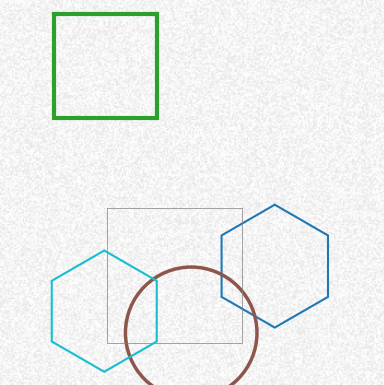[{"shape": "hexagon", "thickness": 1.5, "radius": 0.8, "center": [0.714, 0.309]}, {"shape": "square", "thickness": 3, "radius": 0.67, "center": [0.274, 0.828]}, {"shape": "circle", "thickness": 2.5, "radius": 0.85, "center": [0.497, 0.136]}, {"shape": "square", "thickness": 0.5, "radius": 0.88, "center": [0.452, 0.284]}, {"shape": "hexagon", "thickness": 1.5, "radius": 0.79, "center": [0.271, 0.192]}]